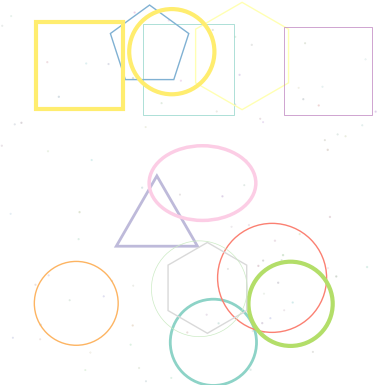[{"shape": "circle", "thickness": 2, "radius": 0.56, "center": [0.554, 0.111]}, {"shape": "square", "thickness": 0.5, "radius": 0.59, "center": [0.489, 0.82]}, {"shape": "hexagon", "thickness": 1, "radius": 0.7, "center": [0.629, 0.855]}, {"shape": "triangle", "thickness": 2, "radius": 0.61, "center": [0.407, 0.421]}, {"shape": "circle", "thickness": 1, "radius": 0.71, "center": [0.707, 0.278]}, {"shape": "pentagon", "thickness": 1, "radius": 0.54, "center": [0.389, 0.88]}, {"shape": "circle", "thickness": 1, "radius": 0.54, "center": [0.198, 0.212]}, {"shape": "circle", "thickness": 3, "radius": 0.55, "center": [0.755, 0.211]}, {"shape": "oval", "thickness": 2.5, "radius": 0.69, "center": [0.526, 0.524]}, {"shape": "hexagon", "thickness": 1, "radius": 0.59, "center": [0.539, 0.252]}, {"shape": "square", "thickness": 0.5, "radius": 0.57, "center": [0.852, 0.815]}, {"shape": "circle", "thickness": 0.5, "radius": 0.62, "center": [0.518, 0.25]}, {"shape": "square", "thickness": 3, "radius": 0.56, "center": [0.206, 0.829]}, {"shape": "circle", "thickness": 3, "radius": 0.55, "center": [0.446, 0.866]}]